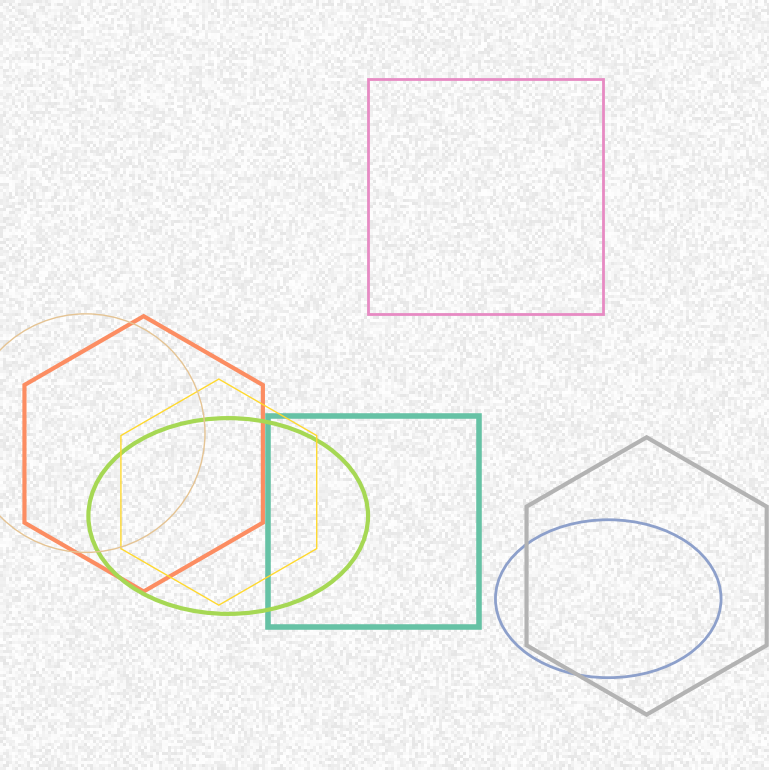[{"shape": "square", "thickness": 2, "radius": 0.68, "center": [0.485, 0.323]}, {"shape": "hexagon", "thickness": 1.5, "radius": 0.89, "center": [0.187, 0.411]}, {"shape": "oval", "thickness": 1, "radius": 0.73, "center": [0.79, 0.222]}, {"shape": "square", "thickness": 1, "radius": 0.76, "center": [0.631, 0.745]}, {"shape": "oval", "thickness": 1.5, "radius": 0.91, "center": [0.296, 0.33]}, {"shape": "hexagon", "thickness": 0.5, "radius": 0.73, "center": [0.284, 0.361]}, {"shape": "circle", "thickness": 0.5, "radius": 0.77, "center": [0.111, 0.437]}, {"shape": "hexagon", "thickness": 1.5, "radius": 0.9, "center": [0.84, 0.252]}]